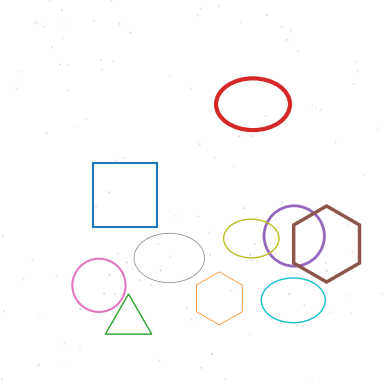[{"shape": "square", "thickness": 1.5, "radius": 0.42, "center": [0.325, 0.493]}, {"shape": "hexagon", "thickness": 0.5, "radius": 0.34, "center": [0.57, 0.225]}, {"shape": "triangle", "thickness": 1, "radius": 0.35, "center": [0.334, 0.167]}, {"shape": "oval", "thickness": 3, "radius": 0.48, "center": [0.657, 0.729]}, {"shape": "circle", "thickness": 2, "radius": 0.39, "center": [0.764, 0.387]}, {"shape": "hexagon", "thickness": 2.5, "radius": 0.49, "center": [0.848, 0.366]}, {"shape": "circle", "thickness": 1.5, "radius": 0.35, "center": [0.257, 0.259]}, {"shape": "oval", "thickness": 0.5, "radius": 0.46, "center": [0.44, 0.33]}, {"shape": "oval", "thickness": 1, "radius": 0.36, "center": [0.653, 0.38]}, {"shape": "oval", "thickness": 1, "radius": 0.42, "center": [0.762, 0.22]}]